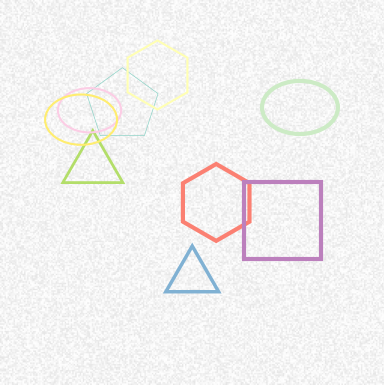[{"shape": "pentagon", "thickness": 0.5, "radius": 0.49, "center": [0.318, 0.727]}, {"shape": "hexagon", "thickness": 1.5, "radius": 0.45, "center": [0.409, 0.805]}, {"shape": "hexagon", "thickness": 3, "radius": 0.5, "center": [0.562, 0.474]}, {"shape": "triangle", "thickness": 2.5, "radius": 0.4, "center": [0.499, 0.282]}, {"shape": "triangle", "thickness": 2, "radius": 0.45, "center": [0.241, 0.571]}, {"shape": "oval", "thickness": 1.5, "radius": 0.41, "center": [0.233, 0.714]}, {"shape": "square", "thickness": 3, "radius": 0.5, "center": [0.734, 0.428]}, {"shape": "oval", "thickness": 3, "radius": 0.49, "center": [0.779, 0.721]}, {"shape": "oval", "thickness": 1.5, "radius": 0.47, "center": [0.211, 0.689]}]